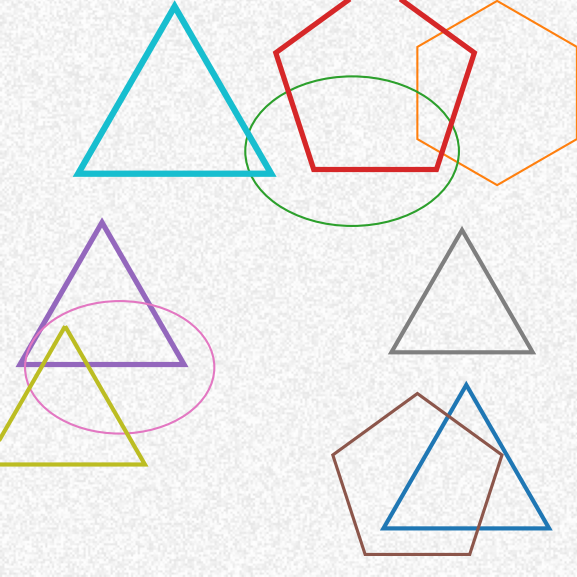[{"shape": "triangle", "thickness": 2, "radius": 0.83, "center": [0.807, 0.167]}, {"shape": "hexagon", "thickness": 1, "radius": 0.8, "center": [0.861, 0.838]}, {"shape": "oval", "thickness": 1, "radius": 0.92, "center": [0.61, 0.737]}, {"shape": "pentagon", "thickness": 2.5, "radius": 0.9, "center": [0.649, 0.852]}, {"shape": "triangle", "thickness": 2.5, "radius": 0.82, "center": [0.177, 0.45]}, {"shape": "pentagon", "thickness": 1.5, "radius": 0.77, "center": [0.723, 0.164]}, {"shape": "oval", "thickness": 1, "radius": 0.82, "center": [0.207, 0.363]}, {"shape": "triangle", "thickness": 2, "radius": 0.71, "center": [0.8, 0.46]}, {"shape": "triangle", "thickness": 2, "radius": 0.8, "center": [0.113, 0.275]}, {"shape": "triangle", "thickness": 3, "radius": 0.97, "center": [0.302, 0.795]}]